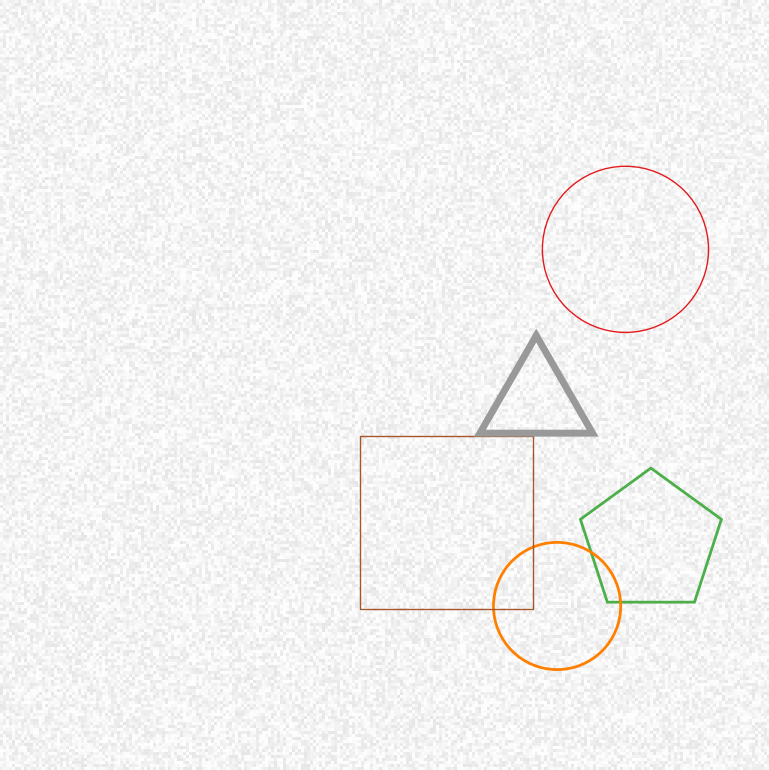[{"shape": "circle", "thickness": 0.5, "radius": 0.54, "center": [0.812, 0.676]}, {"shape": "pentagon", "thickness": 1, "radius": 0.48, "center": [0.845, 0.296]}, {"shape": "circle", "thickness": 1, "radius": 0.41, "center": [0.723, 0.213]}, {"shape": "square", "thickness": 0.5, "radius": 0.56, "center": [0.58, 0.321]}, {"shape": "triangle", "thickness": 2.5, "radius": 0.42, "center": [0.696, 0.48]}]